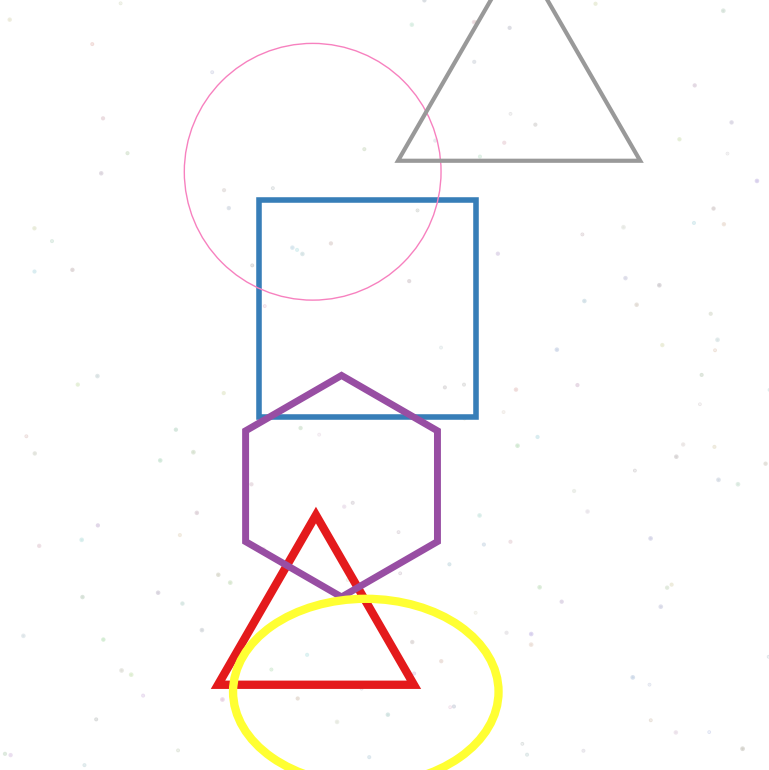[{"shape": "triangle", "thickness": 3, "radius": 0.73, "center": [0.41, 0.184]}, {"shape": "square", "thickness": 2, "radius": 0.71, "center": [0.477, 0.599]}, {"shape": "hexagon", "thickness": 2.5, "radius": 0.72, "center": [0.444, 0.369]}, {"shape": "oval", "thickness": 3, "radius": 0.86, "center": [0.475, 0.102]}, {"shape": "circle", "thickness": 0.5, "radius": 0.83, "center": [0.406, 0.777]}, {"shape": "triangle", "thickness": 1.5, "radius": 0.91, "center": [0.674, 0.882]}]